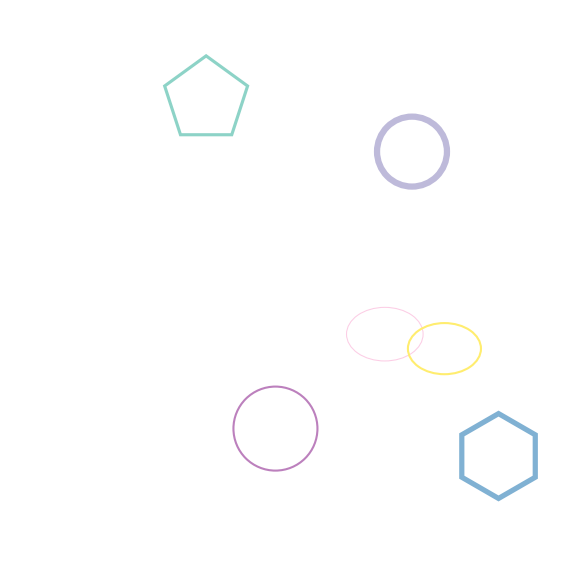[{"shape": "pentagon", "thickness": 1.5, "radius": 0.38, "center": [0.357, 0.827]}, {"shape": "circle", "thickness": 3, "radius": 0.3, "center": [0.713, 0.737]}, {"shape": "hexagon", "thickness": 2.5, "radius": 0.37, "center": [0.863, 0.209]}, {"shape": "oval", "thickness": 0.5, "radius": 0.33, "center": [0.666, 0.421]}, {"shape": "circle", "thickness": 1, "radius": 0.36, "center": [0.477, 0.257]}, {"shape": "oval", "thickness": 1, "radius": 0.32, "center": [0.77, 0.395]}]